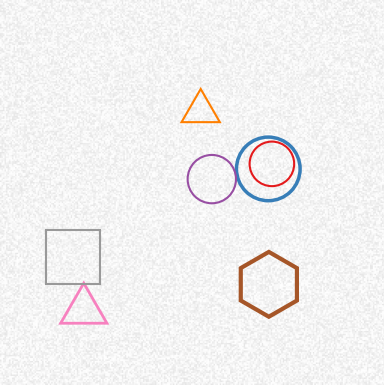[{"shape": "circle", "thickness": 1.5, "radius": 0.29, "center": [0.706, 0.574]}, {"shape": "circle", "thickness": 2.5, "radius": 0.41, "center": [0.697, 0.561]}, {"shape": "circle", "thickness": 1.5, "radius": 0.31, "center": [0.55, 0.535]}, {"shape": "triangle", "thickness": 1.5, "radius": 0.29, "center": [0.521, 0.711]}, {"shape": "hexagon", "thickness": 3, "radius": 0.42, "center": [0.698, 0.262]}, {"shape": "triangle", "thickness": 2, "radius": 0.35, "center": [0.218, 0.195]}, {"shape": "square", "thickness": 1.5, "radius": 0.35, "center": [0.19, 0.332]}]